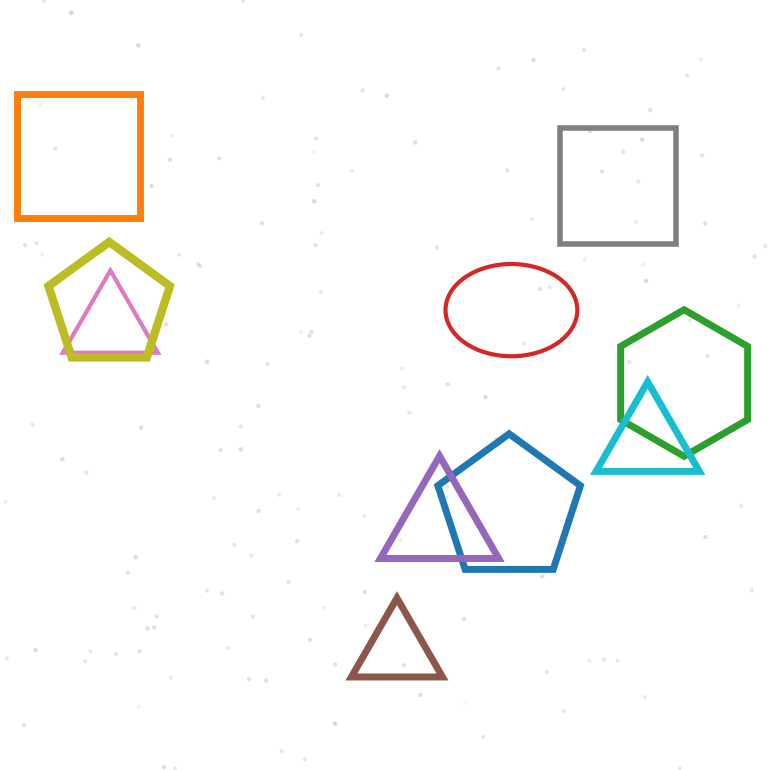[{"shape": "pentagon", "thickness": 2.5, "radius": 0.49, "center": [0.661, 0.339]}, {"shape": "square", "thickness": 2.5, "radius": 0.4, "center": [0.102, 0.797]}, {"shape": "hexagon", "thickness": 2.5, "radius": 0.48, "center": [0.888, 0.503]}, {"shape": "oval", "thickness": 1.5, "radius": 0.43, "center": [0.664, 0.597]}, {"shape": "triangle", "thickness": 2.5, "radius": 0.44, "center": [0.571, 0.319]}, {"shape": "triangle", "thickness": 2.5, "radius": 0.34, "center": [0.516, 0.155]}, {"shape": "triangle", "thickness": 1.5, "radius": 0.36, "center": [0.143, 0.578]}, {"shape": "square", "thickness": 2, "radius": 0.38, "center": [0.802, 0.758]}, {"shape": "pentagon", "thickness": 3, "radius": 0.41, "center": [0.142, 0.603]}, {"shape": "triangle", "thickness": 2.5, "radius": 0.39, "center": [0.841, 0.427]}]